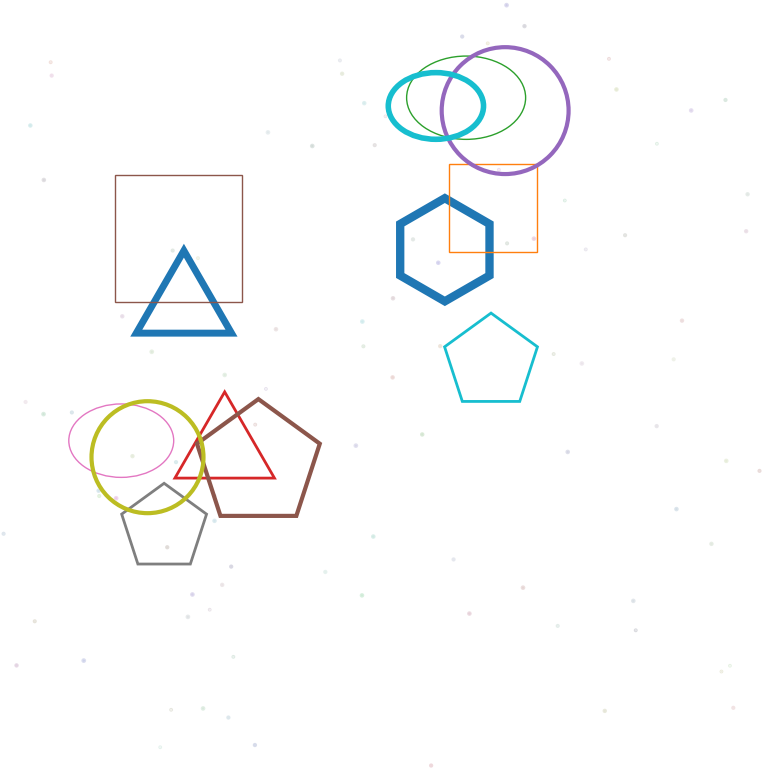[{"shape": "triangle", "thickness": 2.5, "radius": 0.36, "center": [0.239, 0.603]}, {"shape": "hexagon", "thickness": 3, "radius": 0.33, "center": [0.578, 0.676]}, {"shape": "square", "thickness": 0.5, "radius": 0.29, "center": [0.64, 0.73]}, {"shape": "oval", "thickness": 0.5, "radius": 0.39, "center": [0.605, 0.873]}, {"shape": "triangle", "thickness": 1, "radius": 0.37, "center": [0.292, 0.416]}, {"shape": "circle", "thickness": 1.5, "radius": 0.41, "center": [0.656, 0.856]}, {"shape": "pentagon", "thickness": 1.5, "radius": 0.42, "center": [0.336, 0.398]}, {"shape": "square", "thickness": 0.5, "radius": 0.41, "center": [0.232, 0.691]}, {"shape": "oval", "thickness": 0.5, "radius": 0.34, "center": [0.157, 0.428]}, {"shape": "pentagon", "thickness": 1, "radius": 0.29, "center": [0.213, 0.314]}, {"shape": "circle", "thickness": 1.5, "radius": 0.36, "center": [0.192, 0.406]}, {"shape": "oval", "thickness": 2, "radius": 0.31, "center": [0.566, 0.862]}, {"shape": "pentagon", "thickness": 1, "radius": 0.32, "center": [0.638, 0.53]}]